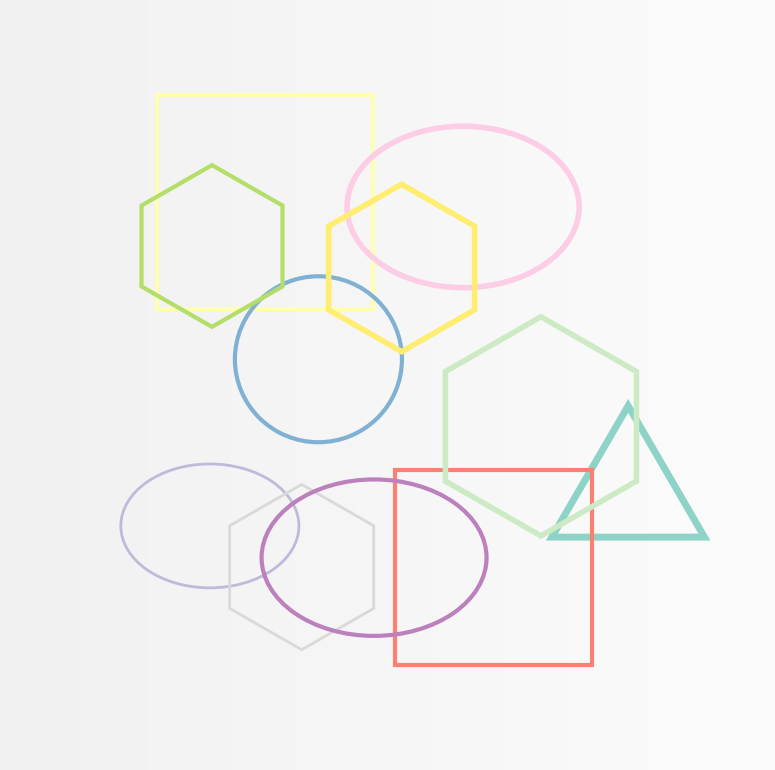[{"shape": "triangle", "thickness": 2.5, "radius": 0.57, "center": [0.811, 0.359]}, {"shape": "square", "thickness": 1.5, "radius": 0.7, "center": [0.342, 0.738]}, {"shape": "oval", "thickness": 1, "radius": 0.57, "center": [0.271, 0.317]}, {"shape": "square", "thickness": 1.5, "radius": 0.63, "center": [0.637, 0.263]}, {"shape": "circle", "thickness": 1.5, "radius": 0.54, "center": [0.411, 0.533]}, {"shape": "hexagon", "thickness": 1.5, "radius": 0.53, "center": [0.274, 0.681]}, {"shape": "oval", "thickness": 2, "radius": 0.75, "center": [0.598, 0.731]}, {"shape": "hexagon", "thickness": 1, "radius": 0.54, "center": [0.389, 0.264]}, {"shape": "oval", "thickness": 1.5, "radius": 0.73, "center": [0.483, 0.276]}, {"shape": "hexagon", "thickness": 2, "radius": 0.71, "center": [0.698, 0.446]}, {"shape": "hexagon", "thickness": 2, "radius": 0.54, "center": [0.518, 0.652]}]